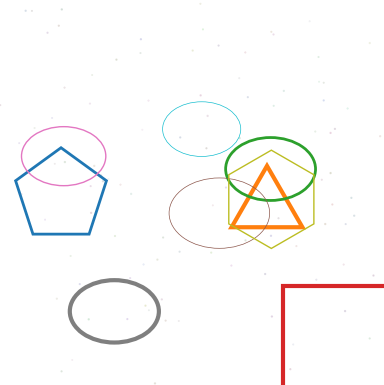[{"shape": "pentagon", "thickness": 2, "radius": 0.62, "center": [0.159, 0.492]}, {"shape": "triangle", "thickness": 3, "radius": 0.53, "center": [0.694, 0.463]}, {"shape": "oval", "thickness": 2, "radius": 0.58, "center": [0.703, 0.561]}, {"shape": "square", "thickness": 3, "radius": 0.74, "center": [0.882, 0.11]}, {"shape": "oval", "thickness": 0.5, "radius": 0.65, "center": [0.57, 0.446]}, {"shape": "oval", "thickness": 1, "radius": 0.55, "center": [0.165, 0.594]}, {"shape": "oval", "thickness": 3, "radius": 0.58, "center": [0.297, 0.191]}, {"shape": "hexagon", "thickness": 1, "radius": 0.64, "center": [0.705, 0.482]}, {"shape": "oval", "thickness": 0.5, "radius": 0.51, "center": [0.524, 0.665]}]